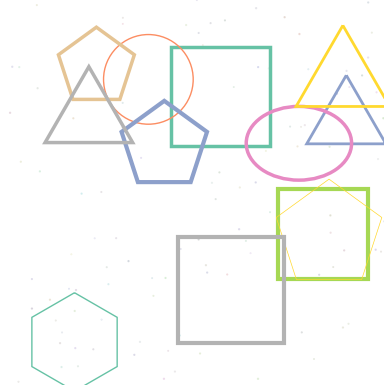[{"shape": "hexagon", "thickness": 1, "radius": 0.64, "center": [0.194, 0.112]}, {"shape": "square", "thickness": 2.5, "radius": 0.65, "center": [0.573, 0.749]}, {"shape": "circle", "thickness": 1, "radius": 0.58, "center": [0.385, 0.794]}, {"shape": "triangle", "thickness": 2, "radius": 0.59, "center": [0.899, 0.686]}, {"shape": "pentagon", "thickness": 3, "radius": 0.58, "center": [0.427, 0.621]}, {"shape": "oval", "thickness": 2.5, "radius": 0.68, "center": [0.776, 0.628]}, {"shape": "square", "thickness": 3, "radius": 0.58, "center": [0.838, 0.393]}, {"shape": "pentagon", "thickness": 0.5, "radius": 0.72, "center": [0.855, 0.391]}, {"shape": "triangle", "thickness": 2, "radius": 0.7, "center": [0.891, 0.794]}, {"shape": "pentagon", "thickness": 2.5, "radius": 0.52, "center": [0.25, 0.826]}, {"shape": "triangle", "thickness": 2.5, "radius": 0.66, "center": [0.231, 0.695]}, {"shape": "square", "thickness": 3, "radius": 0.69, "center": [0.599, 0.246]}]